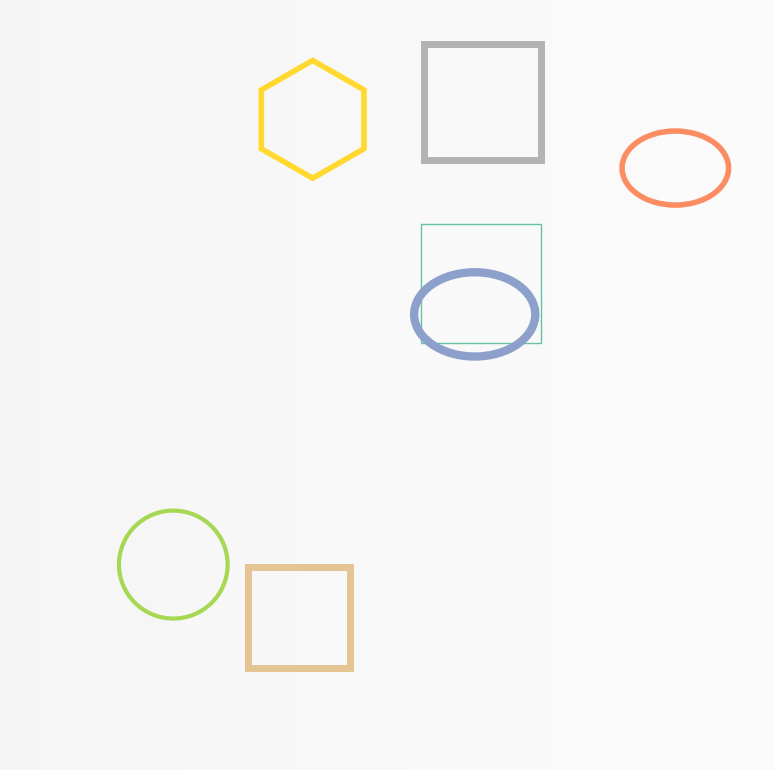[{"shape": "square", "thickness": 0.5, "radius": 0.39, "center": [0.621, 0.632]}, {"shape": "oval", "thickness": 2, "radius": 0.34, "center": [0.871, 0.782]}, {"shape": "oval", "thickness": 3, "radius": 0.39, "center": [0.613, 0.592]}, {"shape": "circle", "thickness": 1.5, "radius": 0.35, "center": [0.224, 0.267]}, {"shape": "hexagon", "thickness": 2, "radius": 0.38, "center": [0.403, 0.845]}, {"shape": "square", "thickness": 2.5, "radius": 0.33, "center": [0.386, 0.199]}, {"shape": "square", "thickness": 2.5, "radius": 0.37, "center": [0.623, 0.867]}]